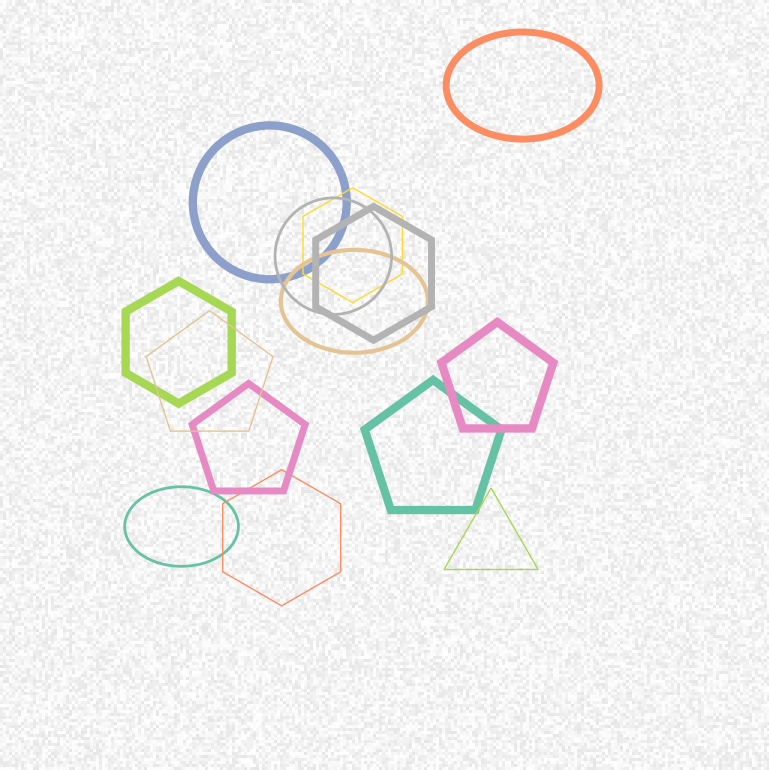[{"shape": "oval", "thickness": 1, "radius": 0.37, "center": [0.236, 0.316]}, {"shape": "pentagon", "thickness": 3, "radius": 0.47, "center": [0.562, 0.413]}, {"shape": "oval", "thickness": 2.5, "radius": 0.5, "center": [0.679, 0.889]}, {"shape": "hexagon", "thickness": 0.5, "radius": 0.44, "center": [0.366, 0.302]}, {"shape": "circle", "thickness": 3, "radius": 0.5, "center": [0.35, 0.737]}, {"shape": "pentagon", "thickness": 3, "radius": 0.38, "center": [0.646, 0.505]}, {"shape": "pentagon", "thickness": 2.5, "radius": 0.39, "center": [0.323, 0.425]}, {"shape": "triangle", "thickness": 0.5, "radius": 0.35, "center": [0.638, 0.296]}, {"shape": "hexagon", "thickness": 3, "radius": 0.4, "center": [0.232, 0.556]}, {"shape": "hexagon", "thickness": 0.5, "radius": 0.37, "center": [0.458, 0.682]}, {"shape": "oval", "thickness": 1.5, "radius": 0.48, "center": [0.46, 0.609]}, {"shape": "pentagon", "thickness": 0.5, "radius": 0.43, "center": [0.272, 0.51]}, {"shape": "hexagon", "thickness": 2.5, "radius": 0.43, "center": [0.485, 0.645]}, {"shape": "circle", "thickness": 1, "radius": 0.38, "center": [0.433, 0.667]}]